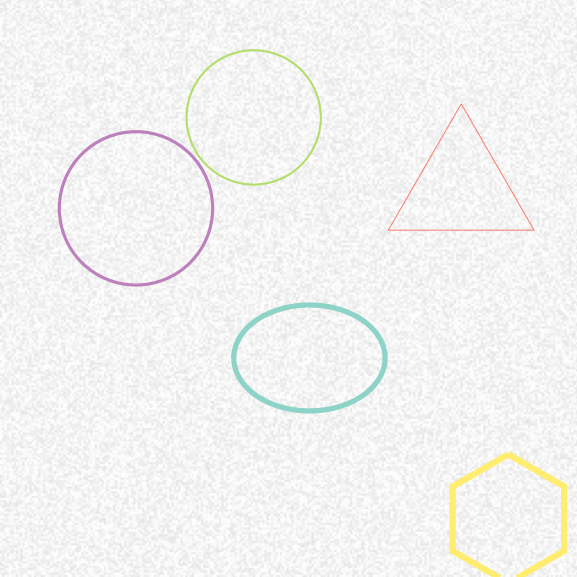[{"shape": "oval", "thickness": 2.5, "radius": 0.66, "center": [0.536, 0.379]}, {"shape": "triangle", "thickness": 0.5, "radius": 0.73, "center": [0.799, 0.673]}, {"shape": "circle", "thickness": 1, "radius": 0.58, "center": [0.439, 0.796]}, {"shape": "circle", "thickness": 1.5, "radius": 0.66, "center": [0.235, 0.638]}, {"shape": "hexagon", "thickness": 3, "radius": 0.56, "center": [0.88, 0.101]}]